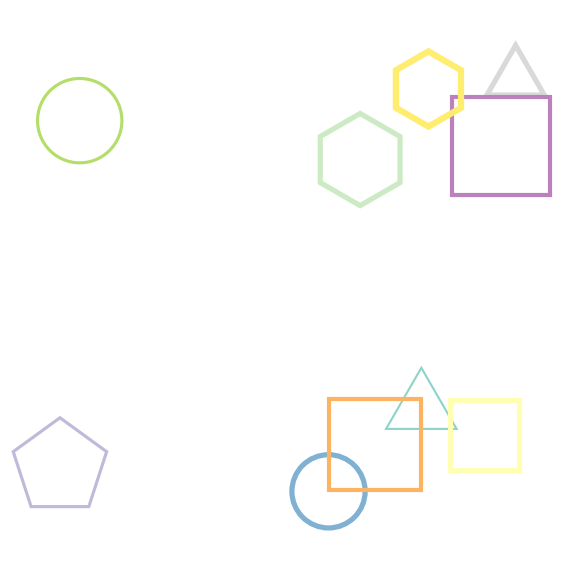[{"shape": "triangle", "thickness": 1, "radius": 0.35, "center": [0.73, 0.292]}, {"shape": "square", "thickness": 2.5, "radius": 0.3, "center": [0.839, 0.246]}, {"shape": "pentagon", "thickness": 1.5, "radius": 0.43, "center": [0.104, 0.191]}, {"shape": "circle", "thickness": 2.5, "radius": 0.32, "center": [0.569, 0.148]}, {"shape": "square", "thickness": 2, "radius": 0.4, "center": [0.649, 0.23]}, {"shape": "circle", "thickness": 1.5, "radius": 0.37, "center": [0.138, 0.79]}, {"shape": "triangle", "thickness": 2.5, "radius": 0.29, "center": [0.893, 0.863]}, {"shape": "square", "thickness": 2, "radius": 0.42, "center": [0.867, 0.747]}, {"shape": "hexagon", "thickness": 2.5, "radius": 0.4, "center": [0.624, 0.723]}, {"shape": "hexagon", "thickness": 3, "radius": 0.33, "center": [0.742, 0.845]}]